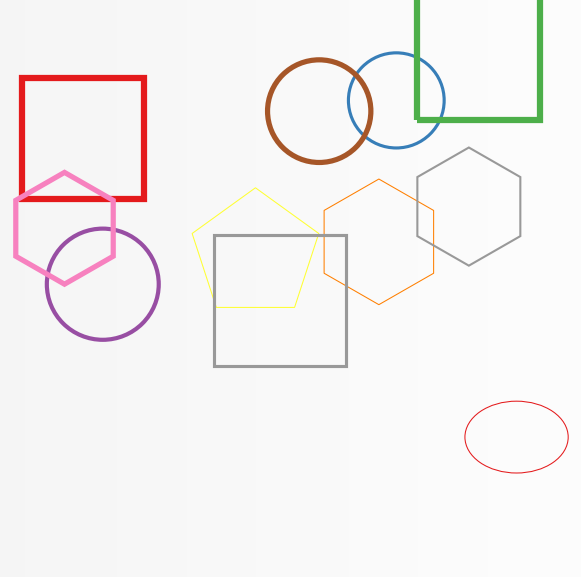[{"shape": "oval", "thickness": 0.5, "radius": 0.44, "center": [0.889, 0.242]}, {"shape": "square", "thickness": 3, "radius": 0.52, "center": [0.142, 0.759]}, {"shape": "circle", "thickness": 1.5, "radius": 0.41, "center": [0.682, 0.825]}, {"shape": "square", "thickness": 3, "radius": 0.53, "center": [0.823, 0.897]}, {"shape": "circle", "thickness": 2, "radius": 0.48, "center": [0.177, 0.507]}, {"shape": "hexagon", "thickness": 0.5, "radius": 0.54, "center": [0.652, 0.58]}, {"shape": "pentagon", "thickness": 0.5, "radius": 0.57, "center": [0.439, 0.559]}, {"shape": "circle", "thickness": 2.5, "radius": 0.44, "center": [0.549, 0.807]}, {"shape": "hexagon", "thickness": 2.5, "radius": 0.48, "center": [0.111, 0.604]}, {"shape": "square", "thickness": 1.5, "radius": 0.57, "center": [0.481, 0.479]}, {"shape": "hexagon", "thickness": 1, "radius": 0.51, "center": [0.807, 0.641]}]